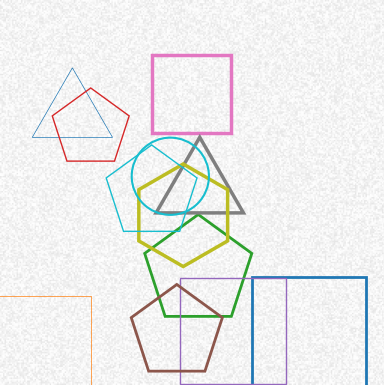[{"shape": "triangle", "thickness": 0.5, "radius": 0.6, "center": [0.188, 0.703]}, {"shape": "square", "thickness": 2, "radius": 0.74, "center": [0.802, 0.132]}, {"shape": "square", "thickness": 0.5, "radius": 0.64, "center": [0.109, 0.102]}, {"shape": "pentagon", "thickness": 2, "radius": 0.73, "center": [0.515, 0.297]}, {"shape": "pentagon", "thickness": 1, "radius": 0.53, "center": [0.236, 0.666]}, {"shape": "square", "thickness": 1, "radius": 0.69, "center": [0.606, 0.141]}, {"shape": "pentagon", "thickness": 2, "radius": 0.62, "center": [0.459, 0.137]}, {"shape": "square", "thickness": 2.5, "radius": 0.51, "center": [0.497, 0.755]}, {"shape": "triangle", "thickness": 2.5, "radius": 0.65, "center": [0.519, 0.513]}, {"shape": "hexagon", "thickness": 2.5, "radius": 0.67, "center": [0.476, 0.441]}, {"shape": "pentagon", "thickness": 1, "radius": 0.62, "center": [0.394, 0.499]}, {"shape": "circle", "thickness": 1.5, "radius": 0.5, "center": [0.442, 0.542]}]